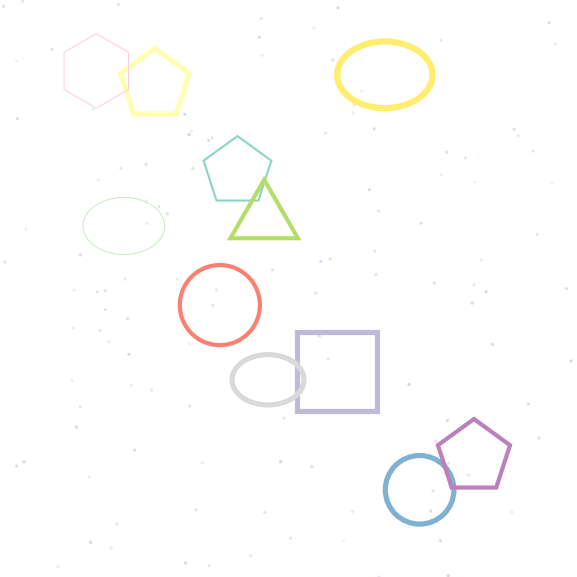[{"shape": "pentagon", "thickness": 1, "radius": 0.31, "center": [0.411, 0.702]}, {"shape": "pentagon", "thickness": 2.5, "radius": 0.31, "center": [0.268, 0.852]}, {"shape": "square", "thickness": 2.5, "radius": 0.34, "center": [0.584, 0.356]}, {"shape": "circle", "thickness": 2, "radius": 0.35, "center": [0.381, 0.471]}, {"shape": "circle", "thickness": 2.5, "radius": 0.3, "center": [0.727, 0.151]}, {"shape": "triangle", "thickness": 2, "radius": 0.34, "center": [0.457, 0.62]}, {"shape": "hexagon", "thickness": 0.5, "radius": 0.32, "center": [0.167, 0.876]}, {"shape": "oval", "thickness": 2.5, "radius": 0.31, "center": [0.464, 0.341]}, {"shape": "pentagon", "thickness": 2, "radius": 0.33, "center": [0.821, 0.208]}, {"shape": "oval", "thickness": 0.5, "radius": 0.35, "center": [0.214, 0.608]}, {"shape": "oval", "thickness": 3, "radius": 0.41, "center": [0.666, 0.87]}]